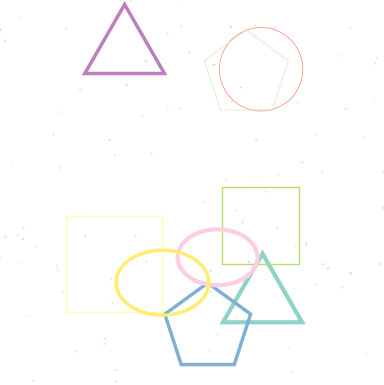[{"shape": "triangle", "thickness": 3, "radius": 0.59, "center": [0.682, 0.222]}, {"shape": "square", "thickness": 1, "radius": 0.62, "center": [0.296, 0.315]}, {"shape": "circle", "thickness": 0.5, "radius": 0.54, "center": [0.678, 0.82]}, {"shape": "pentagon", "thickness": 2.5, "radius": 0.59, "center": [0.54, 0.148]}, {"shape": "square", "thickness": 1, "radius": 0.5, "center": [0.676, 0.414]}, {"shape": "oval", "thickness": 3, "radius": 0.52, "center": [0.565, 0.332]}, {"shape": "triangle", "thickness": 2.5, "radius": 0.6, "center": [0.324, 0.869]}, {"shape": "pentagon", "thickness": 0.5, "radius": 0.57, "center": [0.64, 0.807]}, {"shape": "oval", "thickness": 2.5, "radius": 0.6, "center": [0.422, 0.266]}]